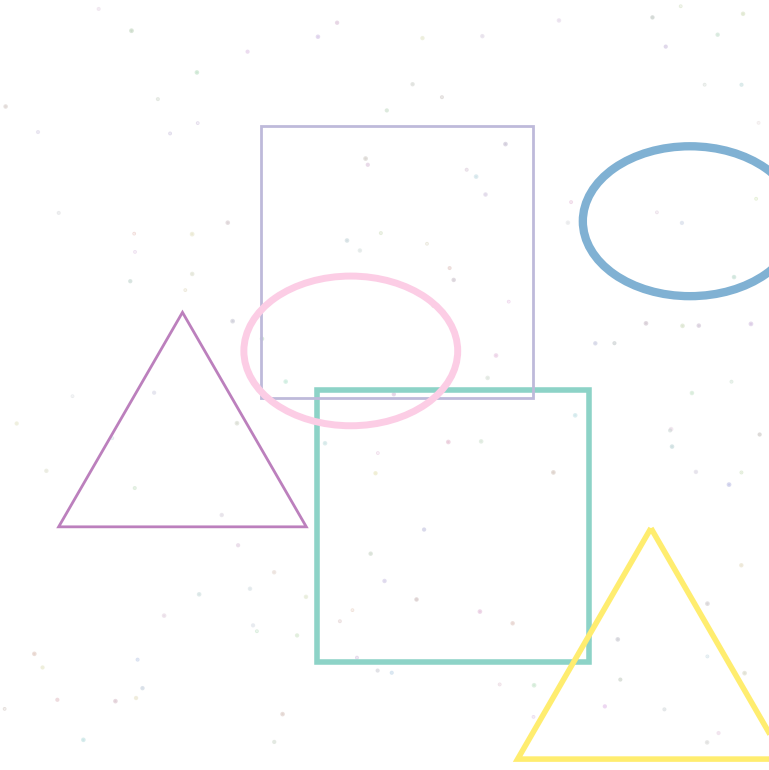[{"shape": "square", "thickness": 2, "radius": 0.89, "center": [0.588, 0.317]}, {"shape": "square", "thickness": 1, "radius": 0.88, "center": [0.515, 0.66]}, {"shape": "oval", "thickness": 3, "radius": 0.7, "center": [0.896, 0.713]}, {"shape": "oval", "thickness": 2.5, "radius": 0.69, "center": [0.456, 0.544]}, {"shape": "triangle", "thickness": 1, "radius": 0.93, "center": [0.237, 0.409]}, {"shape": "triangle", "thickness": 2, "radius": 1.0, "center": [0.845, 0.114]}]